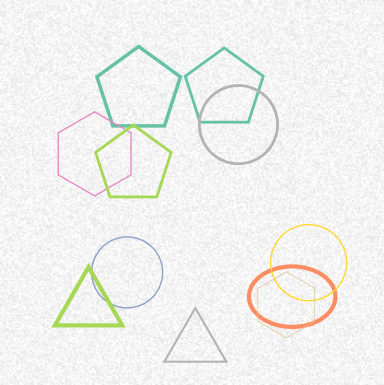[{"shape": "pentagon", "thickness": 2, "radius": 0.53, "center": [0.582, 0.769]}, {"shape": "pentagon", "thickness": 2.5, "radius": 0.57, "center": [0.36, 0.765]}, {"shape": "oval", "thickness": 3, "radius": 0.56, "center": [0.759, 0.229]}, {"shape": "circle", "thickness": 1, "radius": 0.46, "center": [0.33, 0.292]}, {"shape": "hexagon", "thickness": 1, "radius": 0.55, "center": [0.246, 0.6]}, {"shape": "triangle", "thickness": 3, "radius": 0.51, "center": [0.23, 0.205]}, {"shape": "pentagon", "thickness": 2, "radius": 0.52, "center": [0.346, 0.572]}, {"shape": "circle", "thickness": 1, "radius": 0.49, "center": [0.802, 0.318]}, {"shape": "hexagon", "thickness": 0.5, "radius": 0.43, "center": [0.744, 0.208]}, {"shape": "circle", "thickness": 2, "radius": 0.51, "center": [0.619, 0.676]}, {"shape": "triangle", "thickness": 1.5, "radius": 0.46, "center": [0.507, 0.107]}]